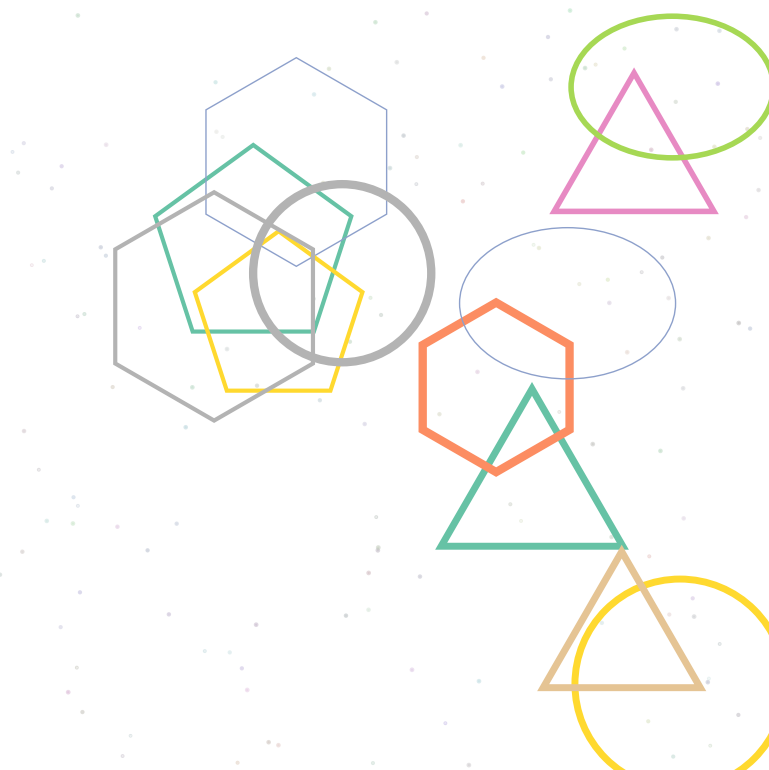[{"shape": "triangle", "thickness": 2.5, "radius": 0.68, "center": [0.691, 0.359]}, {"shape": "pentagon", "thickness": 1.5, "radius": 0.67, "center": [0.329, 0.678]}, {"shape": "hexagon", "thickness": 3, "radius": 0.55, "center": [0.644, 0.497]}, {"shape": "oval", "thickness": 0.5, "radius": 0.7, "center": [0.737, 0.606]}, {"shape": "hexagon", "thickness": 0.5, "radius": 0.68, "center": [0.385, 0.79]}, {"shape": "triangle", "thickness": 2, "radius": 0.6, "center": [0.823, 0.785]}, {"shape": "oval", "thickness": 2, "radius": 0.66, "center": [0.873, 0.887]}, {"shape": "pentagon", "thickness": 1.5, "radius": 0.57, "center": [0.362, 0.585]}, {"shape": "circle", "thickness": 2.5, "radius": 0.68, "center": [0.883, 0.112]}, {"shape": "triangle", "thickness": 2.5, "radius": 0.59, "center": [0.807, 0.166]}, {"shape": "circle", "thickness": 3, "radius": 0.58, "center": [0.444, 0.645]}, {"shape": "hexagon", "thickness": 1.5, "radius": 0.74, "center": [0.278, 0.602]}]